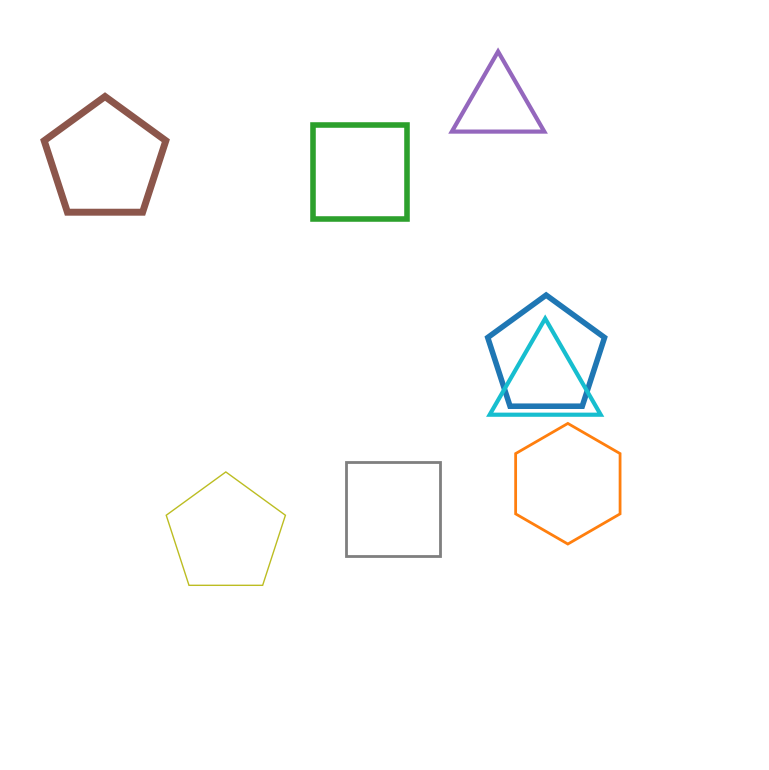[{"shape": "pentagon", "thickness": 2, "radius": 0.4, "center": [0.709, 0.537]}, {"shape": "hexagon", "thickness": 1, "radius": 0.39, "center": [0.737, 0.372]}, {"shape": "square", "thickness": 2, "radius": 0.31, "center": [0.468, 0.776]}, {"shape": "triangle", "thickness": 1.5, "radius": 0.35, "center": [0.647, 0.864]}, {"shape": "pentagon", "thickness": 2.5, "radius": 0.42, "center": [0.136, 0.792]}, {"shape": "square", "thickness": 1, "radius": 0.3, "center": [0.51, 0.339]}, {"shape": "pentagon", "thickness": 0.5, "radius": 0.41, "center": [0.293, 0.306]}, {"shape": "triangle", "thickness": 1.5, "radius": 0.42, "center": [0.708, 0.503]}]